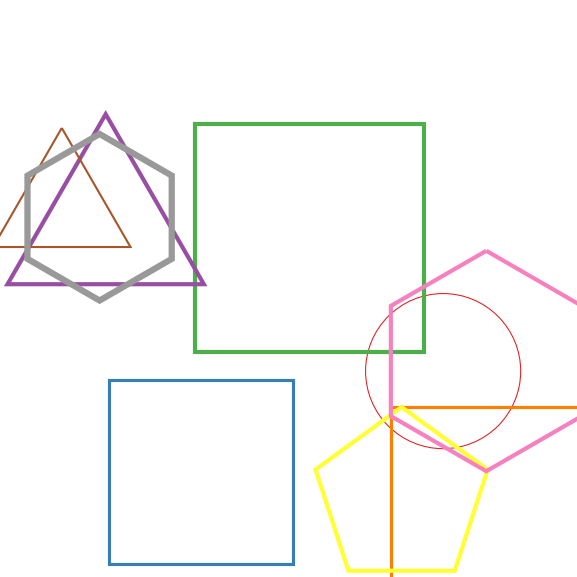[{"shape": "circle", "thickness": 0.5, "radius": 0.67, "center": [0.767, 0.357]}, {"shape": "square", "thickness": 1.5, "radius": 0.8, "center": [0.348, 0.181]}, {"shape": "square", "thickness": 2, "radius": 0.99, "center": [0.536, 0.587]}, {"shape": "triangle", "thickness": 2, "radius": 0.98, "center": [0.183, 0.605]}, {"shape": "square", "thickness": 1.5, "radius": 0.88, "center": [0.851, 0.12]}, {"shape": "pentagon", "thickness": 2, "radius": 0.78, "center": [0.695, 0.138]}, {"shape": "triangle", "thickness": 1, "radius": 0.69, "center": [0.107, 0.64]}, {"shape": "hexagon", "thickness": 2, "radius": 0.95, "center": [0.842, 0.374]}, {"shape": "hexagon", "thickness": 3, "radius": 0.72, "center": [0.172, 0.623]}]